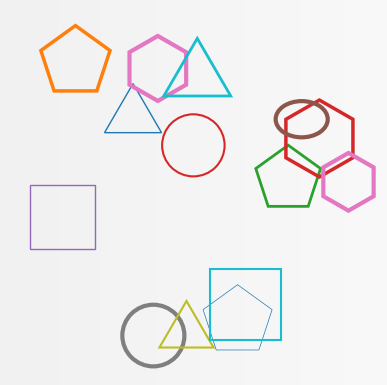[{"shape": "pentagon", "thickness": 0.5, "radius": 0.47, "center": [0.613, 0.167]}, {"shape": "triangle", "thickness": 1, "radius": 0.42, "center": [0.343, 0.698]}, {"shape": "pentagon", "thickness": 2.5, "radius": 0.47, "center": [0.195, 0.84]}, {"shape": "pentagon", "thickness": 2, "radius": 0.44, "center": [0.744, 0.535]}, {"shape": "hexagon", "thickness": 2.5, "radius": 0.5, "center": [0.824, 0.64]}, {"shape": "circle", "thickness": 1.5, "radius": 0.4, "center": [0.499, 0.622]}, {"shape": "square", "thickness": 1, "radius": 0.42, "center": [0.161, 0.436]}, {"shape": "oval", "thickness": 3, "radius": 0.34, "center": [0.779, 0.69]}, {"shape": "hexagon", "thickness": 3, "radius": 0.42, "center": [0.407, 0.822]}, {"shape": "hexagon", "thickness": 3, "radius": 0.37, "center": [0.899, 0.528]}, {"shape": "circle", "thickness": 3, "radius": 0.4, "center": [0.396, 0.128]}, {"shape": "triangle", "thickness": 1.5, "radius": 0.4, "center": [0.481, 0.138]}, {"shape": "square", "thickness": 1.5, "radius": 0.46, "center": [0.634, 0.209]}, {"shape": "triangle", "thickness": 2, "radius": 0.5, "center": [0.509, 0.801]}]